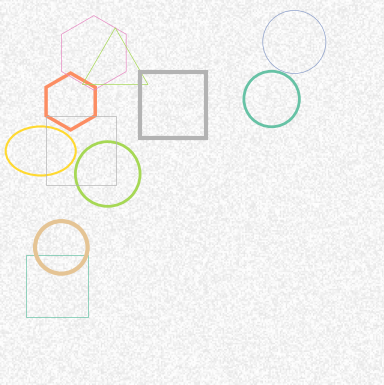[{"shape": "square", "thickness": 0.5, "radius": 0.4, "center": [0.148, 0.257]}, {"shape": "circle", "thickness": 2, "radius": 0.36, "center": [0.706, 0.743]}, {"shape": "hexagon", "thickness": 2.5, "radius": 0.37, "center": [0.184, 0.736]}, {"shape": "circle", "thickness": 0.5, "radius": 0.41, "center": [0.764, 0.891]}, {"shape": "hexagon", "thickness": 0.5, "radius": 0.48, "center": [0.244, 0.863]}, {"shape": "circle", "thickness": 2, "radius": 0.42, "center": [0.28, 0.548]}, {"shape": "triangle", "thickness": 0.5, "radius": 0.49, "center": [0.299, 0.829]}, {"shape": "oval", "thickness": 1.5, "radius": 0.46, "center": [0.106, 0.608]}, {"shape": "circle", "thickness": 3, "radius": 0.34, "center": [0.159, 0.357]}, {"shape": "square", "thickness": 3, "radius": 0.43, "center": [0.449, 0.727]}, {"shape": "square", "thickness": 0.5, "radius": 0.45, "center": [0.21, 0.609]}]